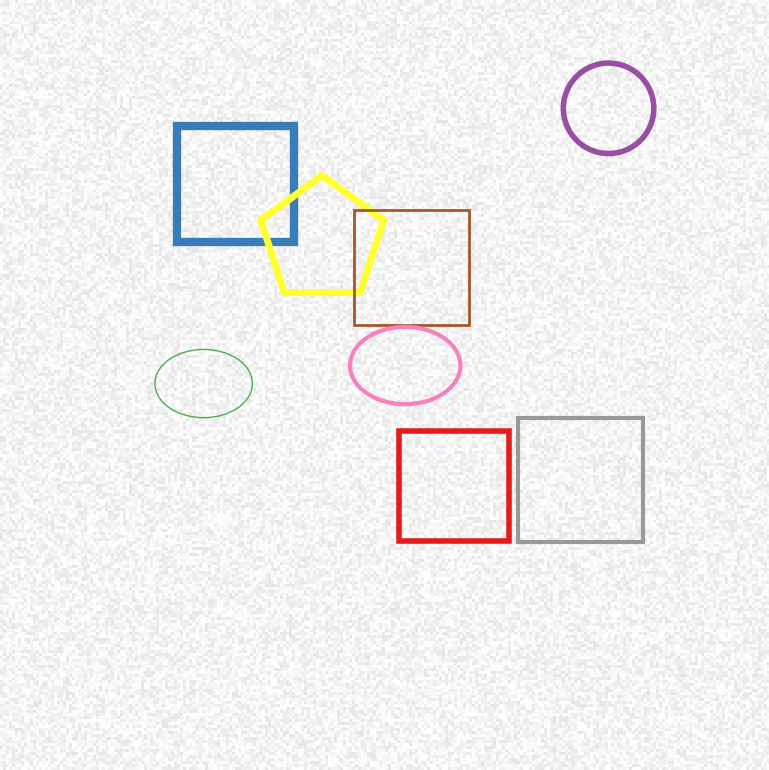[{"shape": "square", "thickness": 2, "radius": 0.36, "center": [0.589, 0.369]}, {"shape": "square", "thickness": 3, "radius": 0.38, "center": [0.306, 0.761]}, {"shape": "oval", "thickness": 0.5, "radius": 0.32, "center": [0.264, 0.502]}, {"shape": "circle", "thickness": 2, "radius": 0.29, "center": [0.79, 0.859]}, {"shape": "pentagon", "thickness": 2.5, "radius": 0.42, "center": [0.418, 0.688]}, {"shape": "square", "thickness": 1, "radius": 0.37, "center": [0.534, 0.653]}, {"shape": "oval", "thickness": 1.5, "radius": 0.36, "center": [0.526, 0.525]}, {"shape": "square", "thickness": 1.5, "radius": 0.4, "center": [0.754, 0.376]}]